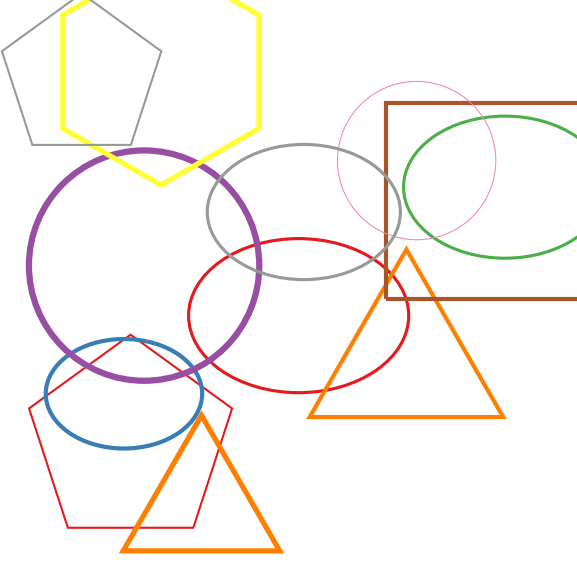[{"shape": "oval", "thickness": 1.5, "radius": 0.95, "center": [0.517, 0.453]}, {"shape": "pentagon", "thickness": 1, "radius": 0.92, "center": [0.226, 0.235]}, {"shape": "oval", "thickness": 2, "radius": 0.68, "center": [0.215, 0.317]}, {"shape": "oval", "thickness": 1.5, "radius": 0.88, "center": [0.875, 0.675]}, {"shape": "circle", "thickness": 3, "radius": 1.0, "center": [0.25, 0.539]}, {"shape": "triangle", "thickness": 2, "radius": 0.97, "center": [0.704, 0.374]}, {"shape": "triangle", "thickness": 2.5, "radius": 0.78, "center": [0.349, 0.123]}, {"shape": "hexagon", "thickness": 2.5, "radius": 0.98, "center": [0.279, 0.875]}, {"shape": "square", "thickness": 2, "radius": 0.85, "center": [0.838, 0.651]}, {"shape": "circle", "thickness": 0.5, "radius": 0.69, "center": [0.721, 0.721]}, {"shape": "pentagon", "thickness": 1, "radius": 0.73, "center": [0.141, 0.866]}, {"shape": "oval", "thickness": 1.5, "radius": 0.84, "center": [0.526, 0.632]}]